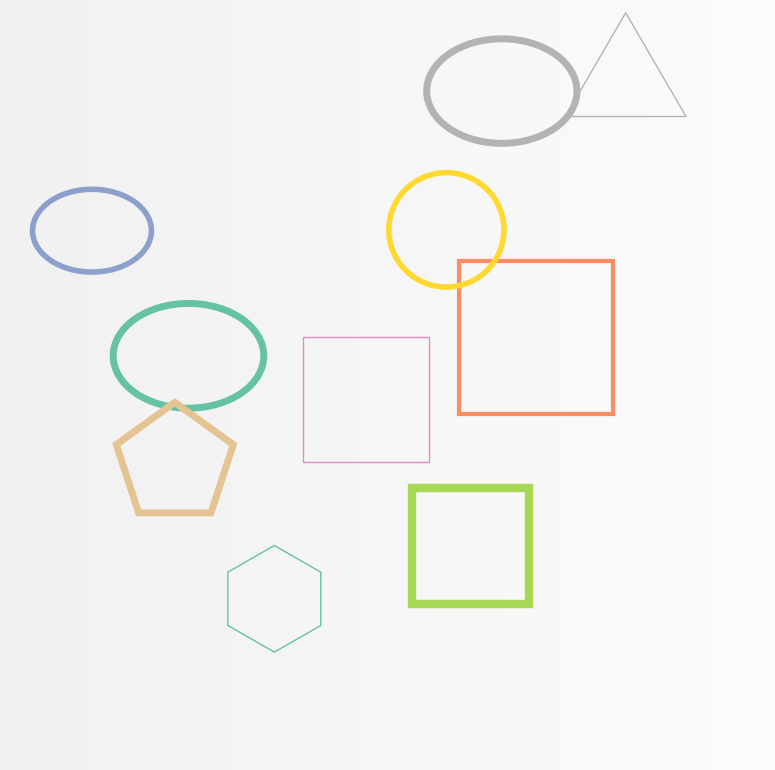[{"shape": "hexagon", "thickness": 0.5, "radius": 0.35, "center": [0.354, 0.222]}, {"shape": "oval", "thickness": 2.5, "radius": 0.49, "center": [0.243, 0.538]}, {"shape": "square", "thickness": 1.5, "radius": 0.5, "center": [0.692, 0.562]}, {"shape": "oval", "thickness": 2, "radius": 0.38, "center": [0.119, 0.7]}, {"shape": "square", "thickness": 0.5, "radius": 0.41, "center": [0.473, 0.481]}, {"shape": "square", "thickness": 3, "radius": 0.37, "center": [0.607, 0.291]}, {"shape": "circle", "thickness": 2, "radius": 0.37, "center": [0.576, 0.701]}, {"shape": "pentagon", "thickness": 2.5, "radius": 0.4, "center": [0.226, 0.398]}, {"shape": "triangle", "thickness": 0.5, "radius": 0.45, "center": [0.807, 0.894]}, {"shape": "oval", "thickness": 2.5, "radius": 0.48, "center": [0.648, 0.882]}]